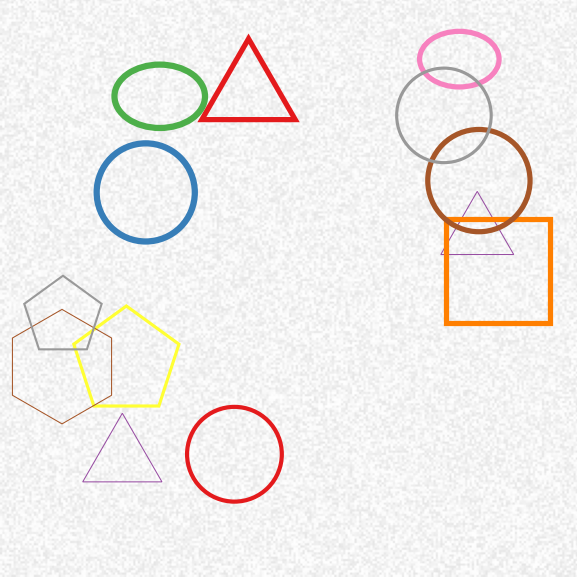[{"shape": "circle", "thickness": 2, "radius": 0.41, "center": [0.406, 0.213]}, {"shape": "triangle", "thickness": 2.5, "radius": 0.47, "center": [0.43, 0.839]}, {"shape": "circle", "thickness": 3, "radius": 0.42, "center": [0.252, 0.666]}, {"shape": "oval", "thickness": 3, "radius": 0.39, "center": [0.277, 0.832]}, {"shape": "triangle", "thickness": 0.5, "radius": 0.36, "center": [0.826, 0.595]}, {"shape": "triangle", "thickness": 0.5, "radius": 0.4, "center": [0.212, 0.204]}, {"shape": "square", "thickness": 2.5, "radius": 0.45, "center": [0.862, 0.53]}, {"shape": "pentagon", "thickness": 1.5, "radius": 0.48, "center": [0.219, 0.374]}, {"shape": "hexagon", "thickness": 0.5, "radius": 0.5, "center": [0.107, 0.364]}, {"shape": "circle", "thickness": 2.5, "radius": 0.44, "center": [0.829, 0.686]}, {"shape": "oval", "thickness": 2.5, "radius": 0.34, "center": [0.795, 0.897]}, {"shape": "pentagon", "thickness": 1, "radius": 0.35, "center": [0.109, 0.451]}, {"shape": "circle", "thickness": 1.5, "radius": 0.41, "center": [0.769, 0.799]}]